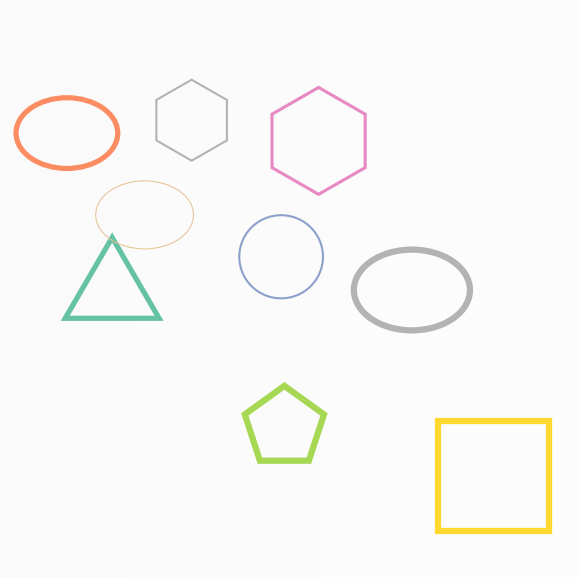[{"shape": "triangle", "thickness": 2.5, "radius": 0.47, "center": [0.193, 0.495]}, {"shape": "oval", "thickness": 2.5, "radius": 0.44, "center": [0.115, 0.769]}, {"shape": "circle", "thickness": 1, "radius": 0.36, "center": [0.484, 0.554]}, {"shape": "hexagon", "thickness": 1.5, "radius": 0.46, "center": [0.548, 0.755]}, {"shape": "pentagon", "thickness": 3, "radius": 0.36, "center": [0.489, 0.259]}, {"shape": "square", "thickness": 3, "radius": 0.48, "center": [0.849, 0.174]}, {"shape": "oval", "thickness": 0.5, "radius": 0.42, "center": [0.249, 0.627]}, {"shape": "oval", "thickness": 3, "radius": 0.5, "center": [0.709, 0.497]}, {"shape": "hexagon", "thickness": 1, "radius": 0.35, "center": [0.33, 0.791]}]